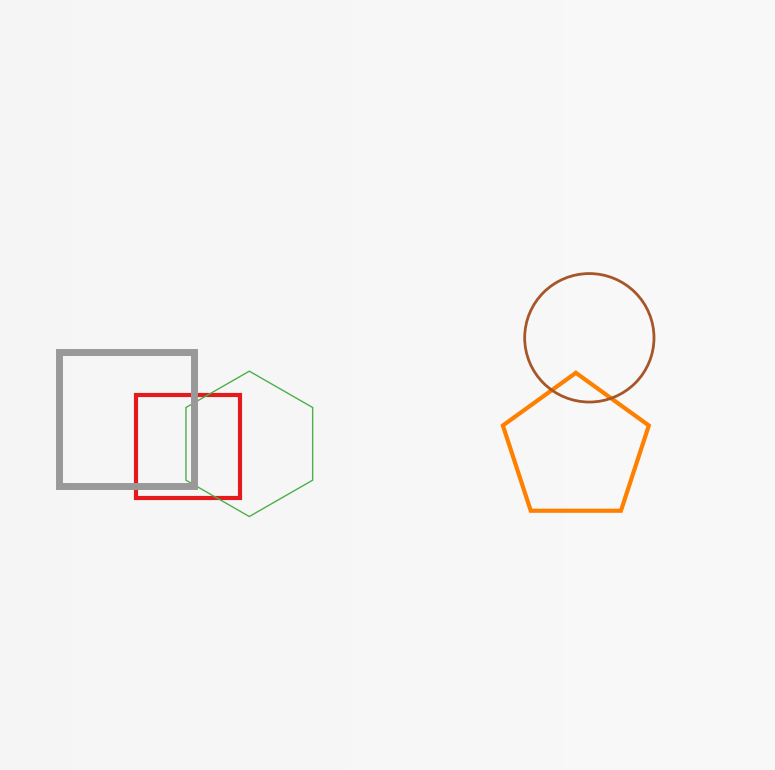[{"shape": "square", "thickness": 1.5, "radius": 0.33, "center": [0.243, 0.42]}, {"shape": "hexagon", "thickness": 0.5, "radius": 0.47, "center": [0.322, 0.424]}, {"shape": "pentagon", "thickness": 1.5, "radius": 0.5, "center": [0.743, 0.417]}, {"shape": "circle", "thickness": 1, "radius": 0.42, "center": [0.76, 0.561]}, {"shape": "square", "thickness": 2.5, "radius": 0.44, "center": [0.163, 0.456]}]